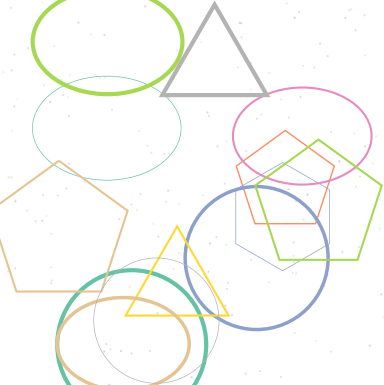[{"shape": "circle", "thickness": 3, "radius": 0.97, "center": [0.342, 0.105]}, {"shape": "oval", "thickness": 0.5, "radius": 0.97, "center": [0.277, 0.667]}, {"shape": "pentagon", "thickness": 1, "radius": 0.67, "center": [0.741, 0.527]}, {"shape": "hexagon", "thickness": 0.5, "radius": 0.7, "center": [0.734, 0.437]}, {"shape": "circle", "thickness": 2.5, "radius": 0.93, "center": [0.667, 0.33]}, {"shape": "oval", "thickness": 1.5, "radius": 0.9, "center": [0.785, 0.647]}, {"shape": "pentagon", "thickness": 1.5, "radius": 0.86, "center": [0.827, 0.465]}, {"shape": "oval", "thickness": 3, "radius": 0.97, "center": [0.279, 0.891]}, {"shape": "triangle", "thickness": 1.5, "radius": 0.77, "center": [0.46, 0.258]}, {"shape": "pentagon", "thickness": 1.5, "radius": 0.94, "center": [0.153, 0.395]}, {"shape": "oval", "thickness": 2.5, "radius": 0.86, "center": [0.32, 0.107]}, {"shape": "triangle", "thickness": 3, "radius": 0.78, "center": [0.557, 0.831]}, {"shape": "circle", "thickness": 0.5, "radius": 0.81, "center": [0.406, 0.167]}]